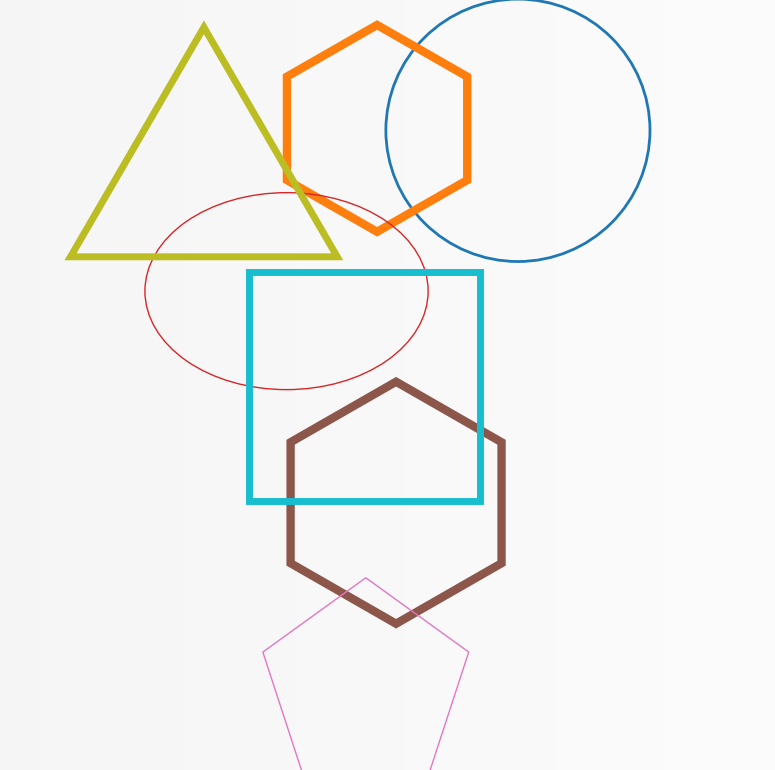[{"shape": "circle", "thickness": 1, "radius": 0.85, "center": [0.668, 0.831]}, {"shape": "hexagon", "thickness": 3, "radius": 0.67, "center": [0.487, 0.833]}, {"shape": "oval", "thickness": 0.5, "radius": 0.91, "center": [0.37, 0.622]}, {"shape": "hexagon", "thickness": 3, "radius": 0.79, "center": [0.511, 0.347]}, {"shape": "pentagon", "thickness": 0.5, "radius": 0.7, "center": [0.472, 0.11]}, {"shape": "triangle", "thickness": 2.5, "radius": 0.99, "center": [0.263, 0.766]}, {"shape": "square", "thickness": 2.5, "radius": 0.75, "center": [0.47, 0.498]}]